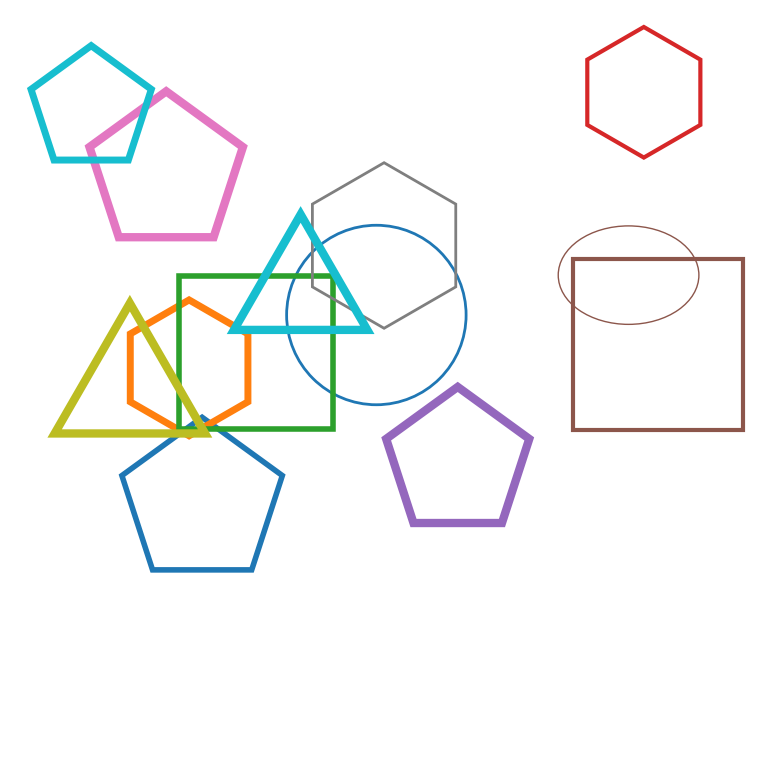[{"shape": "pentagon", "thickness": 2, "radius": 0.55, "center": [0.262, 0.349]}, {"shape": "circle", "thickness": 1, "radius": 0.58, "center": [0.489, 0.591]}, {"shape": "hexagon", "thickness": 2.5, "radius": 0.44, "center": [0.246, 0.522]}, {"shape": "square", "thickness": 2, "radius": 0.5, "center": [0.333, 0.542]}, {"shape": "hexagon", "thickness": 1.5, "radius": 0.42, "center": [0.836, 0.88]}, {"shape": "pentagon", "thickness": 3, "radius": 0.49, "center": [0.594, 0.4]}, {"shape": "square", "thickness": 1.5, "radius": 0.55, "center": [0.855, 0.553]}, {"shape": "oval", "thickness": 0.5, "radius": 0.46, "center": [0.816, 0.643]}, {"shape": "pentagon", "thickness": 3, "radius": 0.52, "center": [0.216, 0.777]}, {"shape": "hexagon", "thickness": 1, "radius": 0.54, "center": [0.499, 0.681]}, {"shape": "triangle", "thickness": 3, "radius": 0.56, "center": [0.169, 0.493]}, {"shape": "pentagon", "thickness": 2.5, "radius": 0.41, "center": [0.118, 0.859]}, {"shape": "triangle", "thickness": 3, "radius": 0.5, "center": [0.39, 0.622]}]